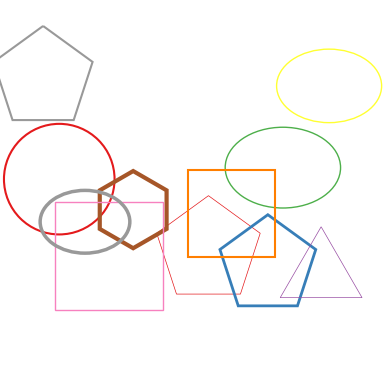[{"shape": "circle", "thickness": 1.5, "radius": 0.72, "center": [0.154, 0.535]}, {"shape": "pentagon", "thickness": 0.5, "radius": 0.71, "center": [0.541, 0.35]}, {"shape": "pentagon", "thickness": 2, "radius": 0.65, "center": [0.696, 0.311]}, {"shape": "oval", "thickness": 1, "radius": 0.75, "center": [0.735, 0.565]}, {"shape": "triangle", "thickness": 0.5, "radius": 0.61, "center": [0.834, 0.288]}, {"shape": "square", "thickness": 1.5, "radius": 0.56, "center": [0.602, 0.445]}, {"shape": "oval", "thickness": 1, "radius": 0.68, "center": [0.855, 0.777]}, {"shape": "hexagon", "thickness": 3, "radius": 0.5, "center": [0.346, 0.456]}, {"shape": "square", "thickness": 1, "radius": 0.7, "center": [0.282, 0.335]}, {"shape": "oval", "thickness": 2.5, "radius": 0.58, "center": [0.221, 0.424]}, {"shape": "pentagon", "thickness": 1.5, "radius": 0.68, "center": [0.112, 0.797]}]